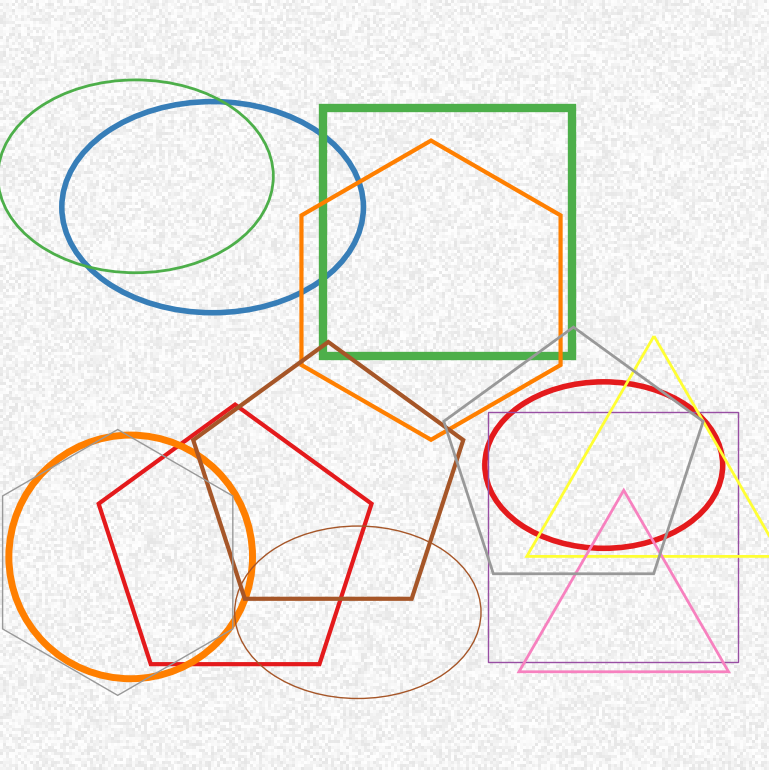[{"shape": "pentagon", "thickness": 1.5, "radius": 0.93, "center": [0.305, 0.288]}, {"shape": "oval", "thickness": 2, "radius": 0.77, "center": [0.784, 0.396]}, {"shape": "oval", "thickness": 2, "radius": 0.98, "center": [0.276, 0.731]}, {"shape": "oval", "thickness": 1, "radius": 0.89, "center": [0.176, 0.771]}, {"shape": "square", "thickness": 3, "radius": 0.81, "center": [0.581, 0.699]}, {"shape": "square", "thickness": 0.5, "radius": 0.81, "center": [0.796, 0.302]}, {"shape": "hexagon", "thickness": 1.5, "radius": 0.97, "center": [0.56, 0.623]}, {"shape": "circle", "thickness": 2.5, "radius": 0.79, "center": [0.17, 0.277]}, {"shape": "triangle", "thickness": 1, "radius": 0.95, "center": [0.849, 0.373]}, {"shape": "pentagon", "thickness": 1.5, "radius": 0.92, "center": [0.426, 0.372]}, {"shape": "oval", "thickness": 0.5, "radius": 0.8, "center": [0.465, 0.205]}, {"shape": "triangle", "thickness": 1, "radius": 0.79, "center": [0.81, 0.206]}, {"shape": "pentagon", "thickness": 1, "radius": 0.89, "center": [0.745, 0.398]}, {"shape": "hexagon", "thickness": 0.5, "radius": 0.86, "center": [0.153, 0.27]}]